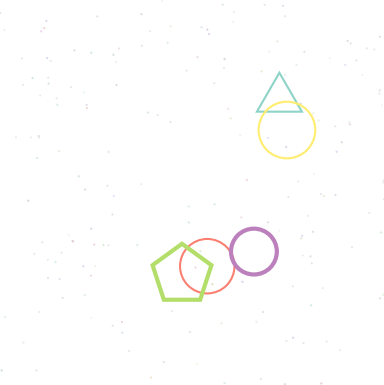[{"shape": "triangle", "thickness": 1.5, "radius": 0.34, "center": [0.726, 0.744]}, {"shape": "circle", "thickness": 1.5, "radius": 0.35, "center": [0.538, 0.309]}, {"shape": "pentagon", "thickness": 3, "radius": 0.4, "center": [0.473, 0.286]}, {"shape": "circle", "thickness": 3, "radius": 0.3, "center": [0.66, 0.347]}, {"shape": "circle", "thickness": 1.5, "radius": 0.37, "center": [0.745, 0.662]}]